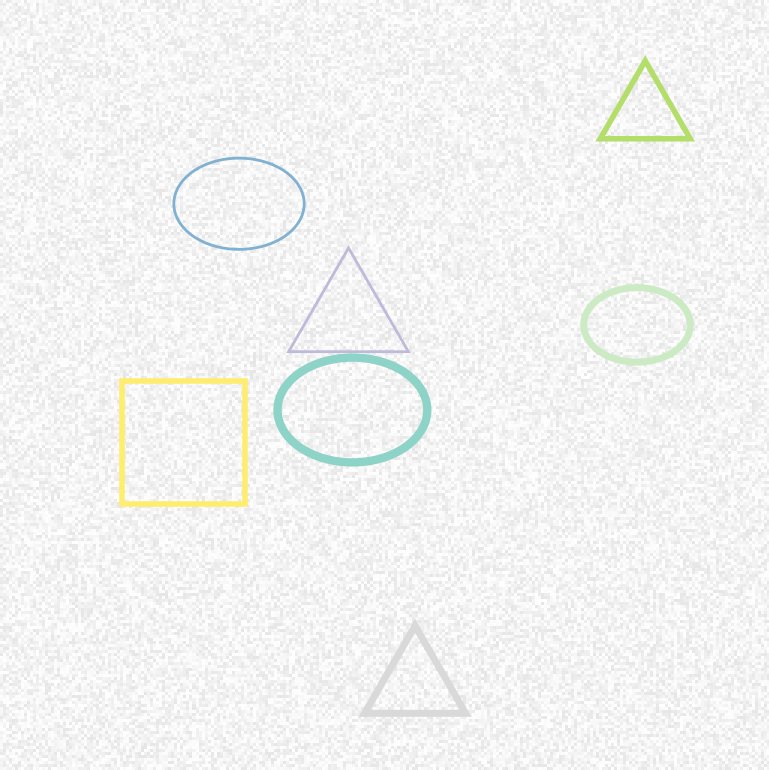[{"shape": "oval", "thickness": 3, "radius": 0.49, "center": [0.458, 0.468]}, {"shape": "triangle", "thickness": 1, "radius": 0.45, "center": [0.453, 0.588]}, {"shape": "oval", "thickness": 1, "radius": 0.42, "center": [0.31, 0.735]}, {"shape": "triangle", "thickness": 2, "radius": 0.34, "center": [0.838, 0.854]}, {"shape": "triangle", "thickness": 2.5, "radius": 0.38, "center": [0.539, 0.112]}, {"shape": "oval", "thickness": 2.5, "radius": 0.35, "center": [0.827, 0.578]}, {"shape": "square", "thickness": 2, "radius": 0.4, "center": [0.238, 0.425]}]